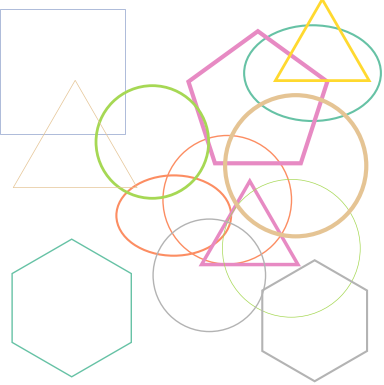[{"shape": "hexagon", "thickness": 1, "radius": 0.89, "center": [0.186, 0.2]}, {"shape": "oval", "thickness": 1.5, "radius": 0.89, "center": [0.812, 0.81]}, {"shape": "circle", "thickness": 1, "radius": 0.83, "center": [0.59, 0.481]}, {"shape": "oval", "thickness": 1.5, "radius": 0.74, "center": [0.451, 0.44]}, {"shape": "square", "thickness": 0.5, "radius": 0.81, "center": [0.162, 0.814]}, {"shape": "pentagon", "thickness": 3, "radius": 0.95, "center": [0.67, 0.729]}, {"shape": "triangle", "thickness": 2.5, "radius": 0.72, "center": [0.649, 0.385]}, {"shape": "circle", "thickness": 0.5, "radius": 0.9, "center": [0.757, 0.355]}, {"shape": "circle", "thickness": 2, "radius": 0.73, "center": [0.396, 0.631]}, {"shape": "triangle", "thickness": 2, "radius": 0.7, "center": [0.837, 0.861]}, {"shape": "circle", "thickness": 3, "radius": 0.92, "center": [0.768, 0.569]}, {"shape": "triangle", "thickness": 0.5, "radius": 0.93, "center": [0.195, 0.606]}, {"shape": "hexagon", "thickness": 1.5, "radius": 0.79, "center": [0.817, 0.167]}, {"shape": "circle", "thickness": 1, "radius": 0.73, "center": [0.544, 0.285]}]